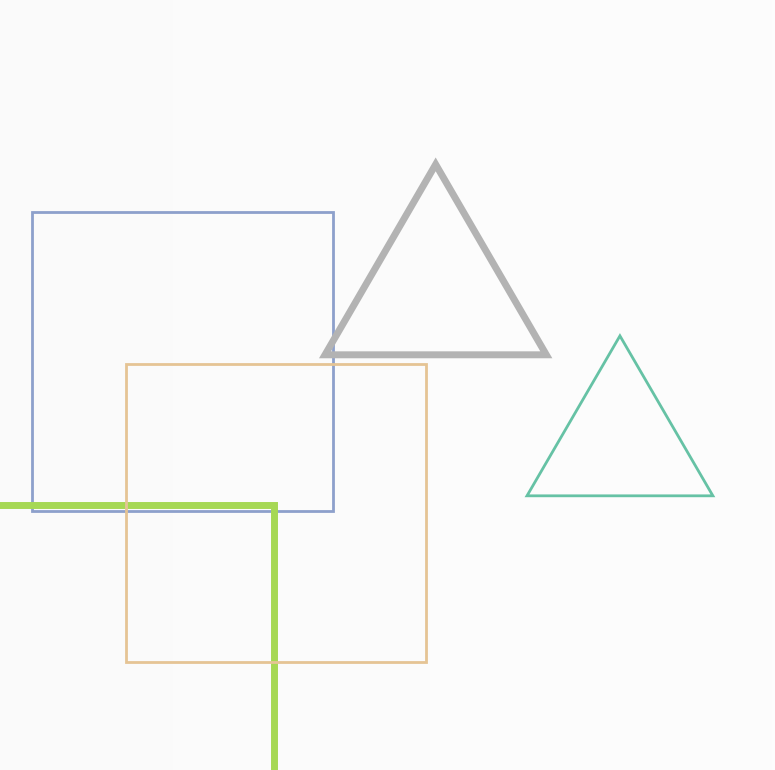[{"shape": "triangle", "thickness": 1, "radius": 0.69, "center": [0.8, 0.425]}, {"shape": "square", "thickness": 1, "radius": 0.97, "center": [0.235, 0.531]}, {"shape": "square", "thickness": 2.5, "radius": 0.98, "center": [0.158, 0.148]}, {"shape": "square", "thickness": 1, "radius": 0.97, "center": [0.356, 0.334]}, {"shape": "triangle", "thickness": 2.5, "radius": 0.82, "center": [0.562, 0.622]}]